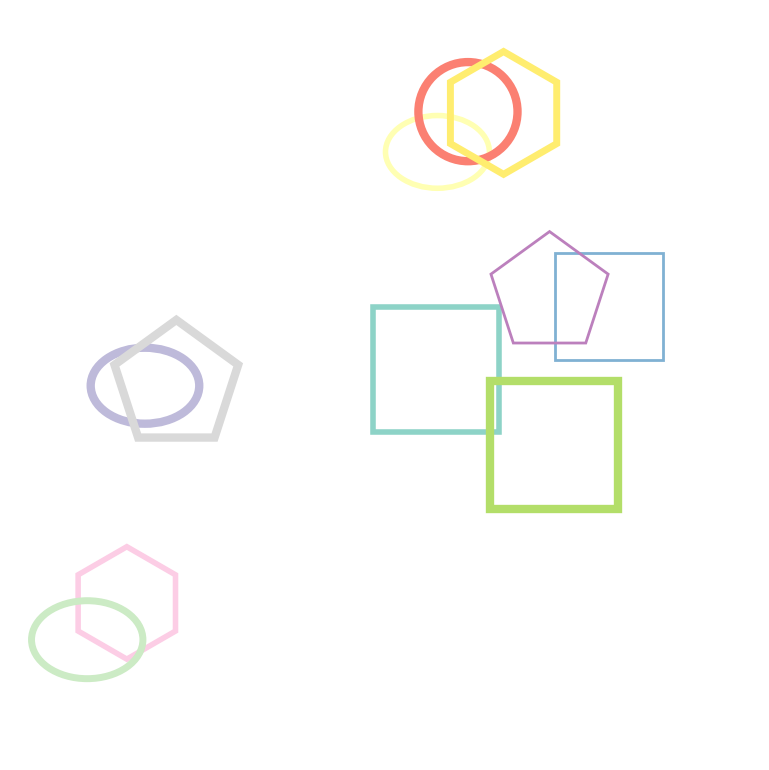[{"shape": "square", "thickness": 2, "radius": 0.41, "center": [0.566, 0.52]}, {"shape": "oval", "thickness": 2, "radius": 0.34, "center": [0.568, 0.803]}, {"shape": "oval", "thickness": 3, "radius": 0.35, "center": [0.188, 0.499]}, {"shape": "circle", "thickness": 3, "radius": 0.32, "center": [0.608, 0.855]}, {"shape": "square", "thickness": 1, "radius": 0.35, "center": [0.791, 0.602]}, {"shape": "square", "thickness": 3, "radius": 0.42, "center": [0.72, 0.422]}, {"shape": "hexagon", "thickness": 2, "radius": 0.37, "center": [0.165, 0.217]}, {"shape": "pentagon", "thickness": 3, "radius": 0.42, "center": [0.229, 0.5]}, {"shape": "pentagon", "thickness": 1, "radius": 0.4, "center": [0.714, 0.619]}, {"shape": "oval", "thickness": 2.5, "radius": 0.36, "center": [0.113, 0.169]}, {"shape": "hexagon", "thickness": 2.5, "radius": 0.4, "center": [0.654, 0.853]}]